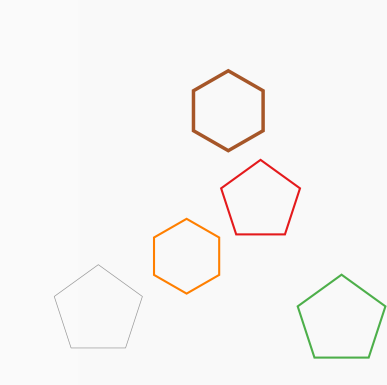[{"shape": "pentagon", "thickness": 1.5, "radius": 0.53, "center": [0.672, 0.478]}, {"shape": "pentagon", "thickness": 1.5, "radius": 0.6, "center": [0.881, 0.167]}, {"shape": "hexagon", "thickness": 1.5, "radius": 0.49, "center": [0.482, 0.335]}, {"shape": "hexagon", "thickness": 2.5, "radius": 0.52, "center": [0.589, 0.712]}, {"shape": "pentagon", "thickness": 0.5, "radius": 0.6, "center": [0.254, 0.193]}]